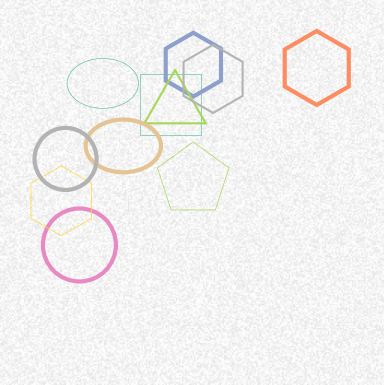[{"shape": "oval", "thickness": 0.5, "radius": 0.46, "center": [0.267, 0.783]}, {"shape": "square", "thickness": 0.5, "radius": 0.4, "center": [0.444, 0.728]}, {"shape": "hexagon", "thickness": 3, "radius": 0.48, "center": [0.823, 0.823]}, {"shape": "hexagon", "thickness": 3, "radius": 0.41, "center": [0.502, 0.832]}, {"shape": "circle", "thickness": 3, "radius": 0.47, "center": [0.206, 0.364]}, {"shape": "triangle", "thickness": 1.5, "radius": 0.46, "center": [0.455, 0.726]}, {"shape": "pentagon", "thickness": 0.5, "radius": 0.49, "center": [0.502, 0.534]}, {"shape": "hexagon", "thickness": 0.5, "radius": 0.45, "center": [0.159, 0.478]}, {"shape": "oval", "thickness": 3, "radius": 0.49, "center": [0.32, 0.621]}, {"shape": "circle", "thickness": 3, "radius": 0.4, "center": [0.17, 0.587]}, {"shape": "hexagon", "thickness": 1.5, "radius": 0.44, "center": [0.553, 0.795]}]